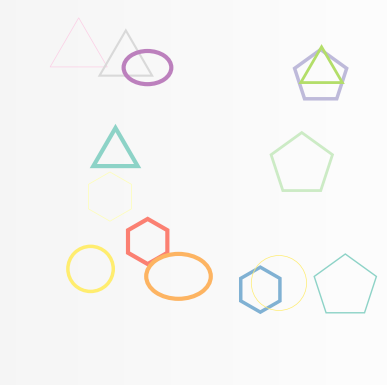[{"shape": "triangle", "thickness": 3, "radius": 0.33, "center": [0.298, 0.602]}, {"shape": "pentagon", "thickness": 1, "radius": 0.42, "center": [0.891, 0.256]}, {"shape": "hexagon", "thickness": 0.5, "radius": 0.32, "center": [0.284, 0.489]}, {"shape": "pentagon", "thickness": 2.5, "radius": 0.35, "center": [0.827, 0.801]}, {"shape": "hexagon", "thickness": 3, "radius": 0.29, "center": [0.381, 0.373]}, {"shape": "hexagon", "thickness": 2.5, "radius": 0.29, "center": [0.672, 0.248]}, {"shape": "oval", "thickness": 3, "radius": 0.42, "center": [0.461, 0.282]}, {"shape": "triangle", "thickness": 2, "radius": 0.31, "center": [0.83, 0.816]}, {"shape": "triangle", "thickness": 0.5, "radius": 0.43, "center": [0.203, 0.869]}, {"shape": "triangle", "thickness": 1.5, "radius": 0.39, "center": [0.325, 0.843]}, {"shape": "oval", "thickness": 3, "radius": 0.31, "center": [0.381, 0.824]}, {"shape": "pentagon", "thickness": 2, "radius": 0.42, "center": [0.779, 0.572]}, {"shape": "circle", "thickness": 0.5, "radius": 0.36, "center": [0.72, 0.265]}, {"shape": "circle", "thickness": 2.5, "radius": 0.29, "center": [0.234, 0.302]}]